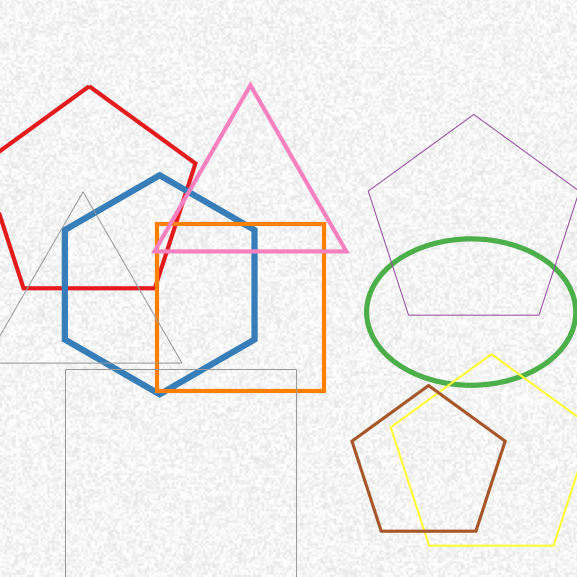[{"shape": "pentagon", "thickness": 2, "radius": 0.97, "center": [0.154, 0.656]}, {"shape": "hexagon", "thickness": 3, "radius": 0.95, "center": [0.277, 0.506]}, {"shape": "oval", "thickness": 2.5, "radius": 0.91, "center": [0.816, 0.459]}, {"shape": "pentagon", "thickness": 0.5, "radius": 0.96, "center": [0.82, 0.609]}, {"shape": "square", "thickness": 2, "radius": 0.72, "center": [0.416, 0.466]}, {"shape": "pentagon", "thickness": 1, "radius": 0.92, "center": [0.851, 0.203]}, {"shape": "pentagon", "thickness": 1.5, "radius": 0.7, "center": [0.742, 0.192]}, {"shape": "triangle", "thickness": 2, "radius": 0.96, "center": [0.434, 0.66]}, {"shape": "triangle", "thickness": 0.5, "radius": 0.99, "center": [0.144, 0.469]}, {"shape": "square", "thickness": 0.5, "radius": 1.0, "center": [0.312, 0.16]}]